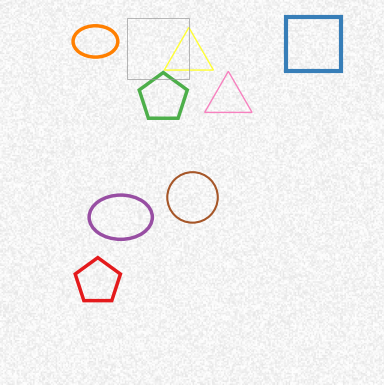[{"shape": "pentagon", "thickness": 2.5, "radius": 0.31, "center": [0.254, 0.269]}, {"shape": "square", "thickness": 3, "radius": 0.36, "center": [0.815, 0.886]}, {"shape": "pentagon", "thickness": 2.5, "radius": 0.33, "center": [0.424, 0.746]}, {"shape": "oval", "thickness": 2.5, "radius": 0.41, "center": [0.314, 0.436]}, {"shape": "oval", "thickness": 2.5, "radius": 0.29, "center": [0.248, 0.892]}, {"shape": "triangle", "thickness": 1, "radius": 0.37, "center": [0.491, 0.855]}, {"shape": "circle", "thickness": 1.5, "radius": 0.33, "center": [0.5, 0.487]}, {"shape": "triangle", "thickness": 1, "radius": 0.36, "center": [0.593, 0.744]}, {"shape": "square", "thickness": 0.5, "radius": 0.4, "center": [0.41, 0.873]}]